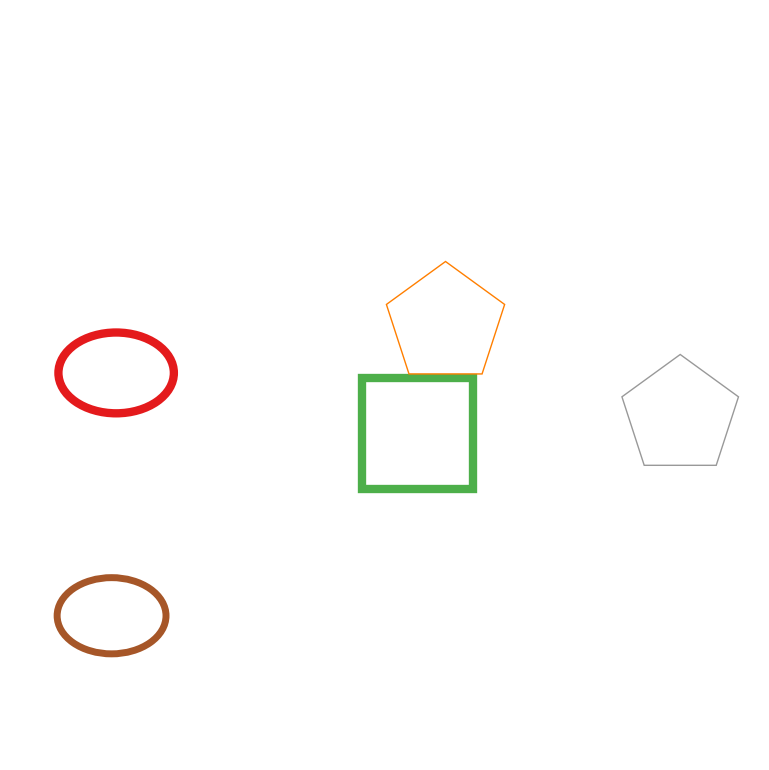[{"shape": "oval", "thickness": 3, "radius": 0.37, "center": [0.151, 0.516]}, {"shape": "square", "thickness": 3, "radius": 0.36, "center": [0.542, 0.437]}, {"shape": "pentagon", "thickness": 0.5, "radius": 0.4, "center": [0.579, 0.58]}, {"shape": "oval", "thickness": 2.5, "radius": 0.35, "center": [0.145, 0.2]}, {"shape": "pentagon", "thickness": 0.5, "radius": 0.4, "center": [0.883, 0.46]}]